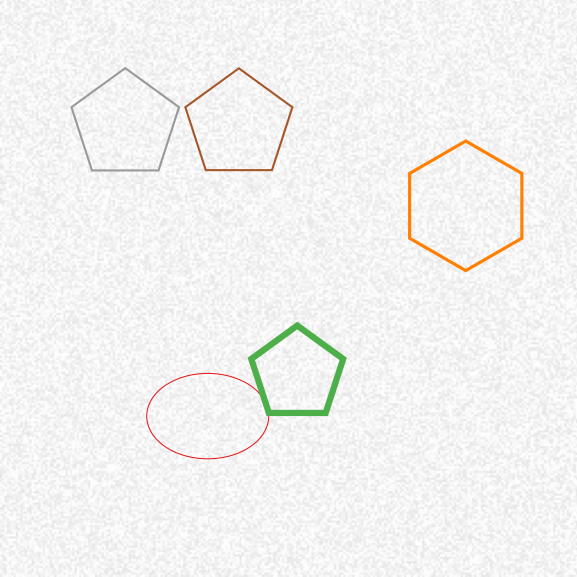[{"shape": "oval", "thickness": 0.5, "radius": 0.53, "center": [0.36, 0.279]}, {"shape": "pentagon", "thickness": 3, "radius": 0.42, "center": [0.515, 0.352]}, {"shape": "hexagon", "thickness": 1.5, "radius": 0.56, "center": [0.806, 0.643]}, {"shape": "pentagon", "thickness": 1, "radius": 0.49, "center": [0.414, 0.783]}, {"shape": "pentagon", "thickness": 1, "radius": 0.49, "center": [0.217, 0.783]}]